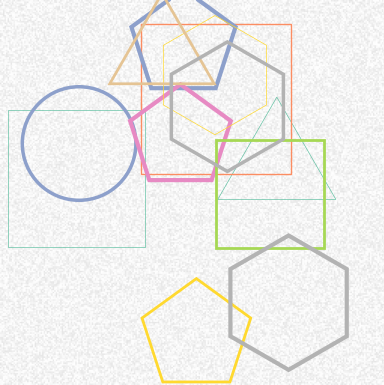[{"shape": "square", "thickness": 0.5, "radius": 0.89, "center": [0.199, 0.537]}, {"shape": "triangle", "thickness": 0.5, "radius": 0.89, "center": [0.719, 0.571]}, {"shape": "square", "thickness": 1, "radius": 0.97, "center": [0.561, 0.742]}, {"shape": "pentagon", "thickness": 3, "radius": 0.71, "center": [0.477, 0.886]}, {"shape": "circle", "thickness": 2.5, "radius": 0.74, "center": [0.205, 0.627]}, {"shape": "pentagon", "thickness": 3, "radius": 0.69, "center": [0.469, 0.643]}, {"shape": "square", "thickness": 2, "radius": 0.7, "center": [0.701, 0.496]}, {"shape": "pentagon", "thickness": 2, "radius": 0.74, "center": [0.51, 0.128]}, {"shape": "hexagon", "thickness": 0.5, "radius": 0.77, "center": [0.558, 0.805]}, {"shape": "triangle", "thickness": 2, "radius": 0.78, "center": [0.421, 0.861]}, {"shape": "hexagon", "thickness": 3, "radius": 0.87, "center": [0.75, 0.214]}, {"shape": "hexagon", "thickness": 2.5, "radius": 0.84, "center": [0.591, 0.723]}]